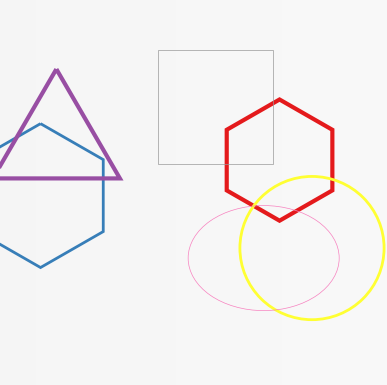[{"shape": "hexagon", "thickness": 3, "radius": 0.79, "center": [0.721, 0.584]}, {"shape": "hexagon", "thickness": 2, "radius": 0.93, "center": [0.105, 0.492]}, {"shape": "triangle", "thickness": 3, "radius": 0.95, "center": [0.145, 0.631]}, {"shape": "circle", "thickness": 2, "radius": 0.93, "center": [0.805, 0.356]}, {"shape": "oval", "thickness": 0.5, "radius": 0.97, "center": [0.68, 0.33]}, {"shape": "square", "thickness": 0.5, "radius": 0.74, "center": [0.557, 0.722]}]